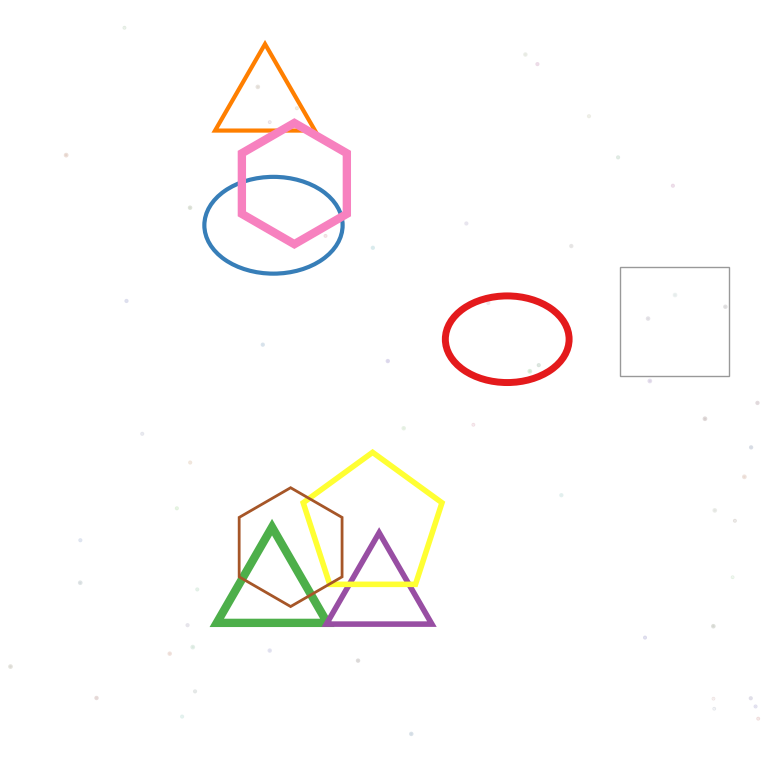[{"shape": "oval", "thickness": 2.5, "radius": 0.4, "center": [0.659, 0.559]}, {"shape": "oval", "thickness": 1.5, "radius": 0.45, "center": [0.355, 0.707]}, {"shape": "triangle", "thickness": 3, "radius": 0.41, "center": [0.353, 0.233]}, {"shape": "triangle", "thickness": 2, "radius": 0.4, "center": [0.492, 0.229]}, {"shape": "triangle", "thickness": 1.5, "radius": 0.37, "center": [0.344, 0.868]}, {"shape": "pentagon", "thickness": 2, "radius": 0.47, "center": [0.484, 0.318]}, {"shape": "hexagon", "thickness": 1, "radius": 0.39, "center": [0.377, 0.289]}, {"shape": "hexagon", "thickness": 3, "radius": 0.39, "center": [0.382, 0.762]}, {"shape": "square", "thickness": 0.5, "radius": 0.35, "center": [0.876, 0.582]}]